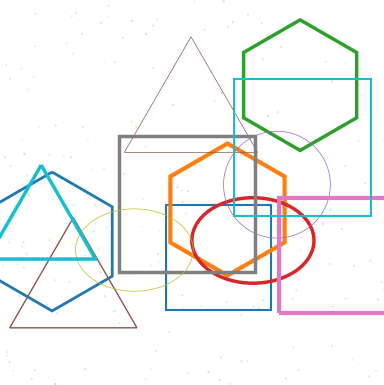[{"shape": "hexagon", "thickness": 2, "radius": 0.9, "center": [0.135, 0.373]}, {"shape": "square", "thickness": 1.5, "radius": 0.68, "center": [0.568, 0.33]}, {"shape": "hexagon", "thickness": 3, "radius": 0.86, "center": [0.591, 0.456]}, {"shape": "hexagon", "thickness": 2.5, "radius": 0.85, "center": [0.78, 0.779]}, {"shape": "oval", "thickness": 2.5, "radius": 0.79, "center": [0.657, 0.375]}, {"shape": "circle", "thickness": 0.5, "radius": 0.69, "center": [0.719, 0.52]}, {"shape": "triangle", "thickness": 1, "radius": 0.95, "center": [0.19, 0.244]}, {"shape": "triangle", "thickness": 0.5, "radius": 1.0, "center": [0.496, 0.704]}, {"shape": "square", "thickness": 3, "radius": 0.74, "center": [0.873, 0.337]}, {"shape": "square", "thickness": 2.5, "radius": 0.88, "center": [0.486, 0.47]}, {"shape": "oval", "thickness": 0.5, "radius": 0.76, "center": [0.349, 0.351]}, {"shape": "square", "thickness": 1.5, "radius": 0.89, "center": [0.786, 0.617]}, {"shape": "triangle", "thickness": 2.5, "radius": 0.81, "center": [0.107, 0.408]}]